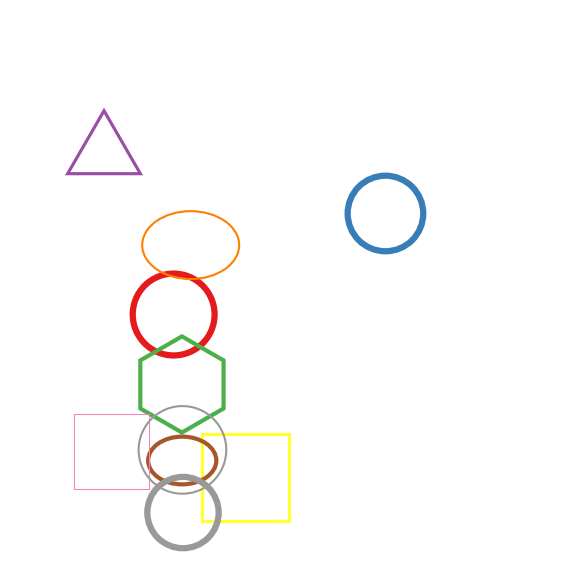[{"shape": "circle", "thickness": 3, "radius": 0.35, "center": [0.301, 0.455]}, {"shape": "circle", "thickness": 3, "radius": 0.33, "center": [0.667, 0.629]}, {"shape": "hexagon", "thickness": 2, "radius": 0.42, "center": [0.315, 0.333]}, {"shape": "triangle", "thickness": 1.5, "radius": 0.36, "center": [0.18, 0.735]}, {"shape": "oval", "thickness": 1, "radius": 0.42, "center": [0.33, 0.575]}, {"shape": "square", "thickness": 1.5, "radius": 0.38, "center": [0.425, 0.172]}, {"shape": "oval", "thickness": 2, "radius": 0.3, "center": [0.316, 0.202]}, {"shape": "square", "thickness": 0.5, "radius": 0.33, "center": [0.193, 0.218]}, {"shape": "circle", "thickness": 1, "radius": 0.38, "center": [0.316, 0.22]}, {"shape": "circle", "thickness": 3, "radius": 0.31, "center": [0.317, 0.112]}]